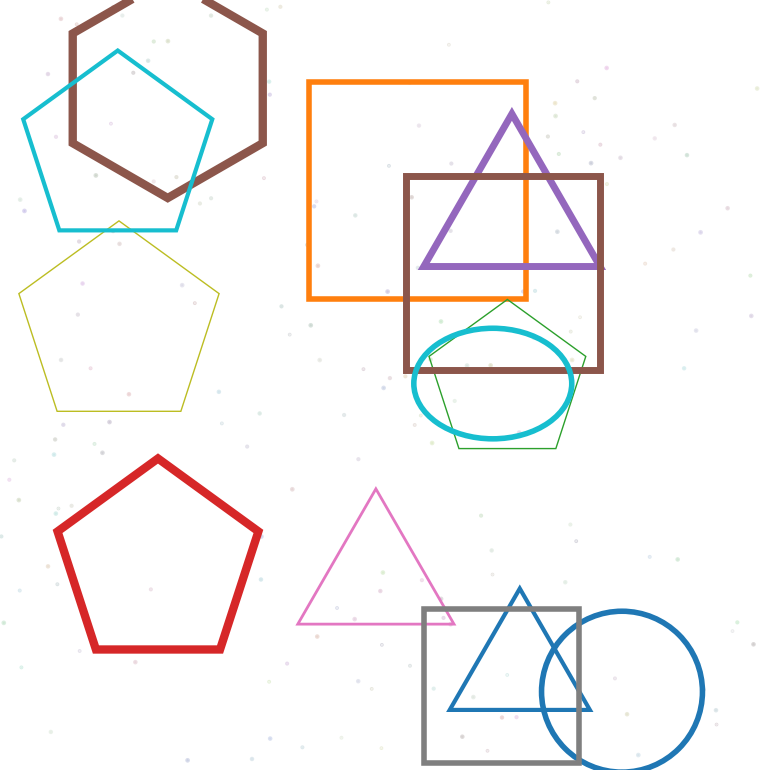[{"shape": "triangle", "thickness": 1.5, "radius": 0.53, "center": [0.675, 0.131]}, {"shape": "circle", "thickness": 2, "radius": 0.52, "center": [0.808, 0.102]}, {"shape": "square", "thickness": 2, "radius": 0.7, "center": [0.543, 0.752]}, {"shape": "pentagon", "thickness": 0.5, "radius": 0.54, "center": [0.659, 0.504]}, {"shape": "pentagon", "thickness": 3, "radius": 0.69, "center": [0.205, 0.267]}, {"shape": "triangle", "thickness": 2.5, "radius": 0.66, "center": [0.665, 0.72]}, {"shape": "square", "thickness": 2.5, "radius": 0.63, "center": [0.653, 0.646]}, {"shape": "hexagon", "thickness": 3, "radius": 0.71, "center": [0.218, 0.885]}, {"shape": "triangle", "thickness": 1, "radius": 0.59, "center": [0.488, 0.248]}, {"shape": "square", "thickness": 2, "radius": 0.5, "center": [0.651, 0.109]}, {"shape": "pentagon", "thickness": 0.5, "radius": 0.68, "center": [0.155, 0.576]}, {"shape": "pentagon", "thickness": 1.5, "radius": 0.65, "center": [0.153, 0.805]}, {"shape": "oval", "thickness": 2, "radius": 0.51, "center": [0.64, 0.502]}]